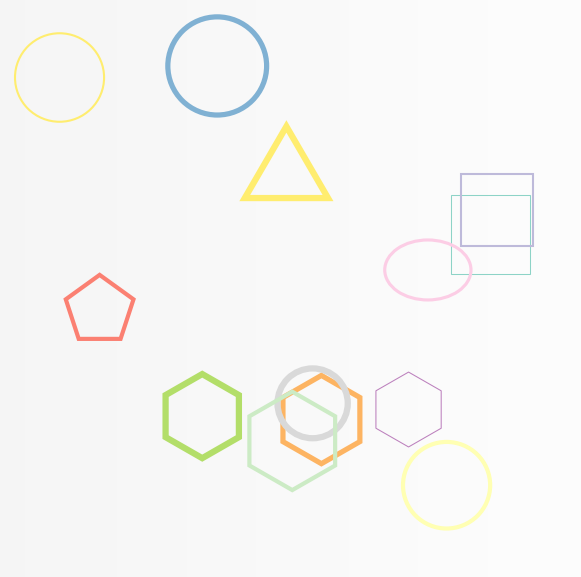[{"shape": "square", "thickness": 0.5, "radius": 0.34, "center": [0.844, 0.593]}, {"shape": "circle", "thickness": 2, "radius": 0.37, "center": [0.768, 0.159]}, {"shape": "square", "thickness": 1, "radius": 0.31, "center": [0.855, 0.635]}, {"shape": "pentagon", "thickness": 2, "radius": 0.31, "center": [0.171, 0.462]}, {"shape": "circle", "thickness": 2.5, "radius": 0.42, "center": [0.374, 0.885]}, {"shape": "hexagon", "thickness": 2.5, "radius": 0.38, "center": [0.553, 0.273]}, {"shape": "hexagon", "thickness": 3, "radius": 0.36, "center": [0.348, 0.279]}, {"shape": "oval", "thickness": 1.5, "radius": 0.37, "center": [0.736, 0.532]}, {"shape": "circle", "thickness": 3, "radius": 0.3, "center": [0.538, 0.301]}, {"shape": "hexagon", "thickness": 0.5, "radius": 0.32, "center": [0.703, 0.29]}, {"shape": "hexagon", "thickness": 2, "radius": 0.43, "center": [0.503, 0.236]}, {"shape": "triangle", "thickness": 3, "radius": 0.41, "center": [0.493, 0.698]}, {"shape": "circle", "thickness": 1, "radius": 0.38, "center": [0.102, 0.865]}]